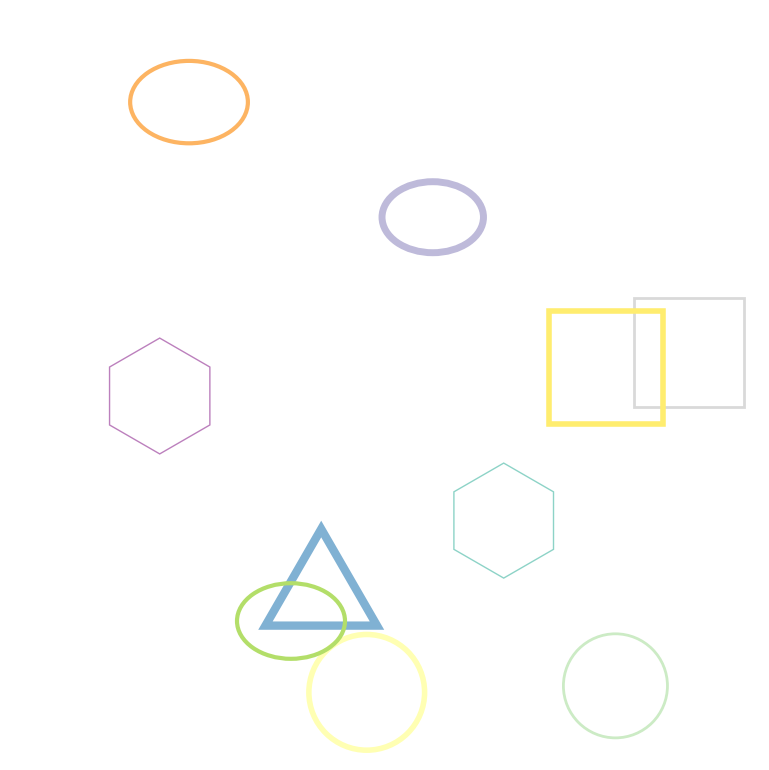[{"shape": "hexagon", "thickness": 0.5, "radius": 0.37, "center": [0.654, 0.324]}, {"shape": "circle", "thickness": 2, "radius": 0.38, "center": [0.476, 0.101]}, {"shape": "oval", "thickness": 2.5, "radius": 0.33, "center": [0.562, 0.718]}, {"shape": "triangle", "thickness": 3, "radius": 0.42, "center": [0.417, 0.229]}, {"shape": "oval", "thickness": 1.5, "radius": 0.38, "center": [0.245, 0.867]}, {"shape": "oval", "thickness": 1.5, "radius": 0.35, "center": [0.378, 0.193]}, {"shape": "square", "thickness": 1, "radius": 0.35, "center": [0.895, 0.542]}, {"shape": "hexagon", "thickness": 0.5, "radius": 0.38, "center": [0.207, 0.486]}, {"shape": "circle", "thickness": 1, "radius": 0.34, "center": [0.799, 0.109]}, {"shape": "square", "thickness": 2, "radius": 0.37, "center": [0.787, 0.523]}]